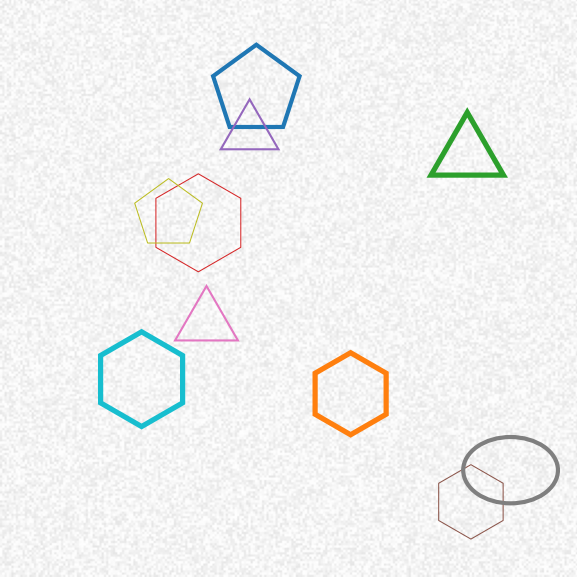[{"shape": "pentagon", "thickness": 2, "radius": 0.39, "center": [0.444, 0.843]}, {"shape": "hexagon", "thickness": 2.5, "radius": 0.36, "center": [0.607, 0.317]}, {"shape": "triangle", "thickness": 2.5, "radius": 0.36, "center": [0.809, 0.732]}, {"shape": "hexagon", "thickness": 0.5, "radius": 0.42, "center": [0.343, 0.613]}, {"shape": "triangle", "thickness": 1, "radius": 0.29, "center": [0.432, 0.769]}, {"shape": "hexagon", "thickness": 0.5, "radius": 0.32, "center": [0.815, 0.13]}, {"shape": "triangle", "thickness": 1, "radius": 0.31, "center": [0.358, 0.441]}, {"shape": "oval", "thickness": 2, "radius": 0.41, "center": [0.884, 0.185]}, {"shape": "pentagon", "thickness": 0.5, "radius": 0.31, "center": [0.292, 0.628]}, {"shape": "hexagon", "thickness": 2.5, "radius": 0.41, "center": [0.245, 0.343]}]